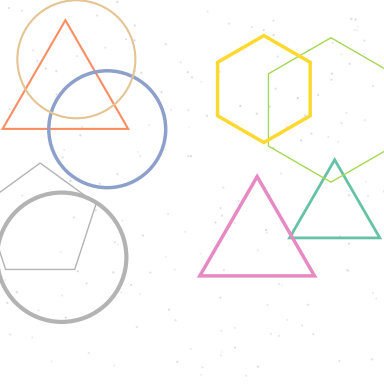[{"shape": "triangle", "thickness": 2, "radius": 0.68, "center": [0.869, 0.45]}, {"shape": "triangle", "thickness": 1.5, "radius": 0.94, "center": [0.17, 0.759]}, {"shape": "circle", "thickness": 2.5, "radius": 0.76, "center": [0.279, 0.664]}, {"shape": "triangle", "thickness": 2.5, "radius": 0.86, "center": [0.668, 0.369]}, {"shape": "hexagon", "thickness": 1, "radius": 0.94, "center": [0.86, 0.714]}, {"shape": "hexagon", "thickness": 2.5, "radius": 0.69, "center": [0.685, 0.769]}, {"shape": "circle", "thickness": 1.5, "radius": 0.77, "center": [0.198, 0.846]}, {"shape": "pentagon", "thickness": 1, "radius": 0.76, "center": [0.104, 0.424]}, {"shape": "circle", "thickness": 3, "radius": 0.84, "center": [0.16, 0.332]}]